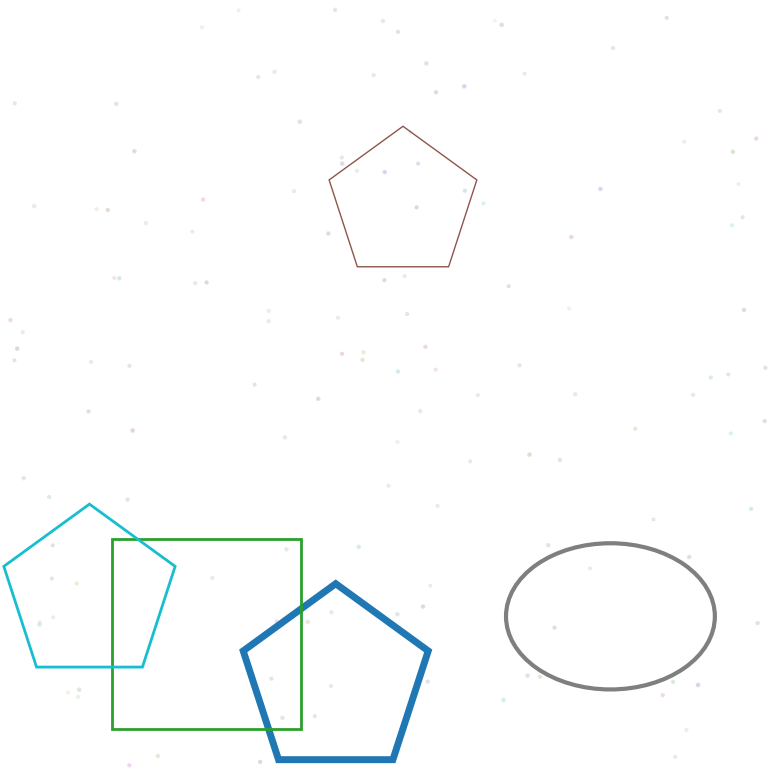[{"shape": "pentagon", "thickness": 2.5, "radius": 0.63, "center": [0.436, 0.116]}, {"shape": "square", "thickness": 1, "radius": 0.61, "center": [0.268, 0.177]}, {"shape": "pentagon", "thickness": 0.5, "radius": 0.5, "center": [0.523, 0.735]}, {"shape": "oval", "thickness": 1.5, "radius": 0.68, "center": [0.793, 0.2]}, {"shape": "pentagon", "thickness": 1, "radius": 0.58, "center": [0.116, 0.228]}]